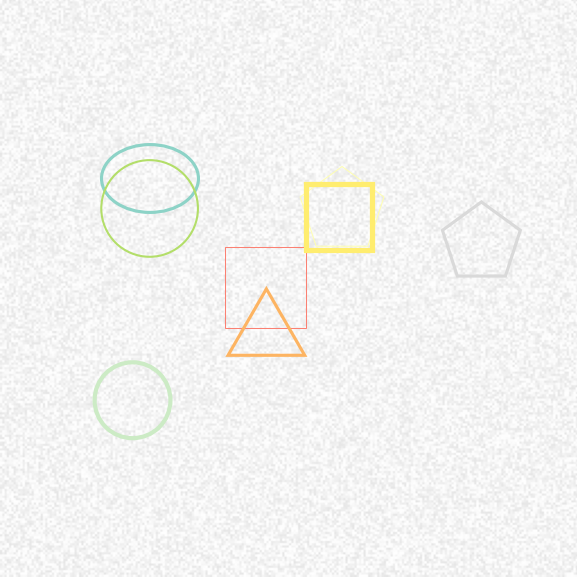[{"shape": "oval", "thickness": 1.5, "radius": 0.42, "center": [0.26, 0.69]}, {"shape": "pentagon", "thickness": 0.5, "radius": 0.38, "center": [0.592, 0.635]}, {"shape": "square", "thickness": 0.5, "radius": 0.35, "center": [0.461, 0.502]}, {"shape": "triangle", "thickness": 1.5, "radius": 0.38, "center": [0.461, 0.422]}, {"shape": "circle", "thickness": 1, "radius": 0.42, "center": [0.259, 0.638]}, {"shape": "pentagon", "thickness": 1.5, "radius": 0.35, "center": [0.834, 0.578]}, {"shape": "circle", "thickness": 2, "radius": 0.33, "center": [0.229, 0.306]}, {"shape": "square", "thickness": 2.5, "radius": 0.29, "center": [0.587, 0.624]}]